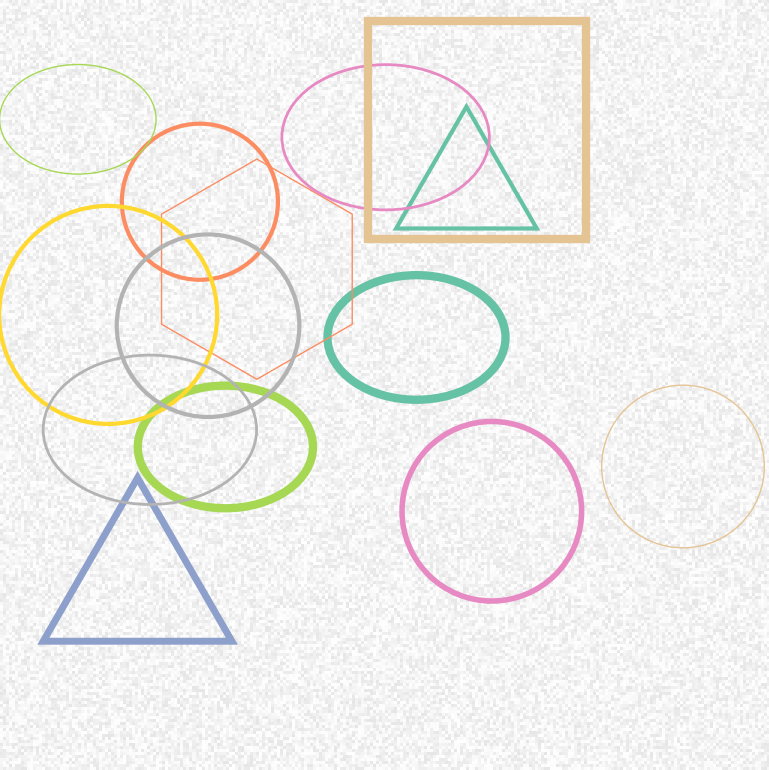[{"shape": "triangle", "thickness": 1.5, "radius": 0.53, "center": [0.606, 0.756]}, {"shape": "oval", "thickness": 3, "radius": 0.58, "center": [0.541, 0.562]}, {"shape": "circle", "thickness": 1.5, "radius": 0.51, "center": [0.26, 0.738]}, {"shape": "hexagon", "thickness": 0.5, "radius": 0.71, "center": [0.334, 0.65]}, {"shape": "triangle", "thickness": 2.5, "radius": 0.71, "center": [0.179, 0.238]}, {"shape": "oval", "thickness": 1, "radius": 0.67, "center": [0.501, 0.822]}, {"shape": "circle", "thickness": 2, "radius": 0.58, "center": [0.639, 0.336]}, {"shape": "oval", "thickness": 3, "radius": 0.57, "center": [0.293, 0.42]}, {"shape": "oval", "thickness": 0.5, "radius": 0.51, "center": [0.101, 0.845]}, {"shape": "circle", "thickness": 1.5, "radius": 0.71, "center": [0.14, 0.591]}, {"shape": "square", "thickness": 3, "radius": 0.71, "center": [0.619, 0.831]}, {"shape": "circle", "thickness": 0.5, "radius": 0.53, "center": [0.887, 0.394]}, {"shape": "oval", "thickness": 1, "radius": 0.69, "center": [0.195, 0.442]}, {"shape": "circle", "thickness": 1.5, "radius": 0.59, "center": [0.27, 0.577]}]